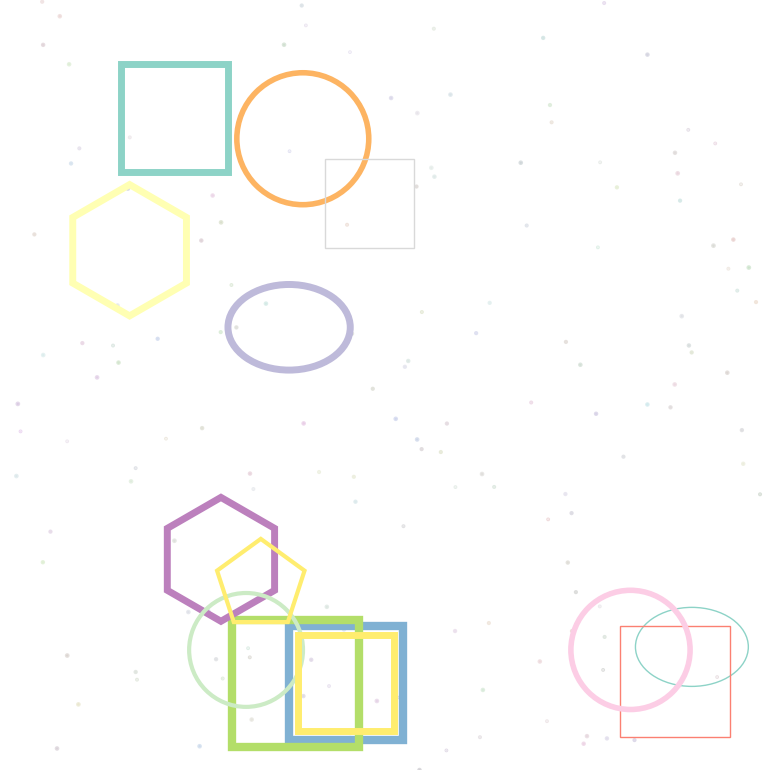[{"shape": "square", "thickness": 2.5, "radius": 0.35, "center": [0.227, 0.846]}, {"shape": "oval", "thickness": 0.5, "radius": 0.37, "center": [0.899, 0.16]}, {"shape": "hexagon", "thickness": 2.5, "radius": 0.43, "center": [0.168, 0.675]}, {"shape": "oval", "thickness": 2.5, "radius": 0.4, "center": [0.375, 0.575]}, {"shape": "square", "thickness": 0.5, "radius": 0.36, "center": [0.877, 0.115]}, {"shape": "square", "thickness": 3, "radius": 0.37, "center": [0.449, 0.113]}, {"shape": "circle", "thickness": 2, "radius": 0.43, "center": [0.393, 0.82]}, {"shape": "square", "thickness": 3, "radius": 0.41, "center": [0.384, 0.112]}, {"shape": "circle", "thickness": 2, "radius": 0.39, "center": [0.819, 0.156]}, {"shape": "square", "thickness": 0.5, "radius": 0.29, "center": [0.48, 0.736]}, {"shape": "hexagon", "thickness": 2.5, "radius": 0.4, "center": [0.287, 0.274]}, {"shape": "circle", "thickness": 1.5, "radius": 0.37, "center": [0.32, 0.156]}, {"shape": "pentagon", "thickness": 1.5, "radius": 0.3, "center": [0.339, 0.24]}, {"shape": "square", "thickness": 2.5, "radius": 0.31, "center": [0.449, 0.113]}]